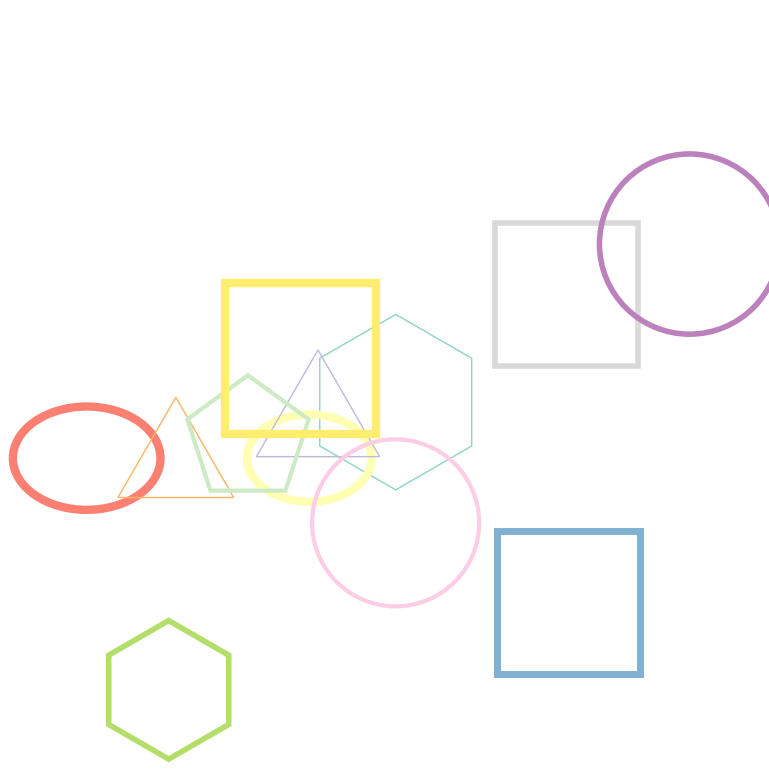[{"shape": "hexagon", "thickness": 0.5, "radius": 0.57, "center": [0.514, 0.478]}, {"shape": "oval", "thickness": 3, "radius": 0.41, "center": [0.402, 0.405]}, {"shape": "triangle", "thickness": 0.5, "radius": 0.46, "center": [0.413, 0.453]}, {"shape": "oval", "thickness": 3, "radius": 0.48, "center": [0.113, 0.405]}, {"shape": "square", "thickness": 2.5, "radius": 0.46, "center": [0.739, 0.217]}, {"shape": "triangle", "thickness": 0.5, "radius": 0.43, "center": [0.228, 0.397]}, {"shape": "hexagon", "thickness": 2, "radius": 0.45, "center": [0.219, 0.104]}, {"shape": "circle", "thickness": 1.5, "radius": 0.54, "center": [0.514, 0.321]}, {"shape": "square", "thickness": 2, "radius": 0.46, "center": [0.736, 0.617]}, {"shape": "circle", "thickness": 2, "radius": 0.59, "center": [0.896, 0.683]}, {"shape": "pentagon", "thickness": 1.5, "radius": 0.41, "center": [0.322, 0.43]}, {"shape": "square", "thickness": 3, "radius": 0.49, "center": [0.39, 0.534]}]